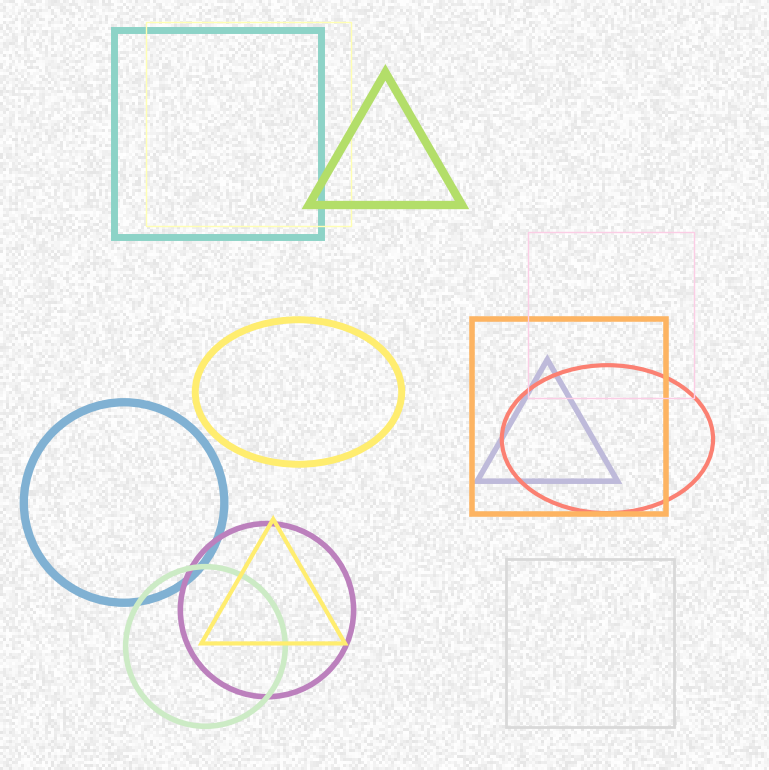[{"shape": "square", "thickness": 2.5, "radius": 0.67, "center": [0.283, 0.826]}, {"shape": "square", "thickness": 0.5, "radius": 0.66, "center": [0.323, 0.839]}, {"shape": "triangle", "thickness": 2, "radius": 0.53, "center": [0.711, 0.428]}, {"shape": "oval", "thickness": 1.5, "radius": 0.69, "center": [0.789, 0.43]}, {"shape": "circle", "thickness": 3, "radius": 0.65, "center": [0.161, 0.347]}, {"shape": "square", "thickness": 2, "radius": 0.63, "center": [0.739, 0.459]}, {"shape": "triangle", "thickness": 3, "radius": 0.57, "center": [0.501, 0.791]}, {"shape": "square", "thickness": 0.5, "radius": 0.54, "center": [0.793, 0.591]}, {"shape": "square", "thickness": 1, "radius": 0.54, "center": [0.767, 0.165]}, {"shape": "circle", "thickness": 2, "radius": 0.56, "center": [0.347, 0.208]}, {"shape": "circle", "thickness": 2, "radius": 0.52, "center": [0.267, 0.16]}, {"shape": "oval", "thickness": 2.5, "radius": 0.67, "center": [0.388, 0.491]}, {"shape": "triangle", "thickness": 1.5, "radius": 0.54, "center": [0.355, 0.218]}]